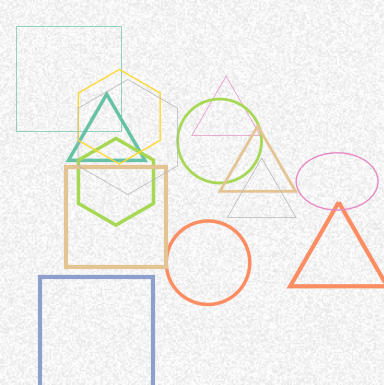[{"shape": "square", "thickness": 0.5, "radius": 0.68, "center": [0.177, 0.796]}, {"shape": "triangle", "thickness": 2.5, "radius": 0.57, "center": [0.277, 0.641]}, {"shape": "triangle", "thickness": 3, "radius": 0.73, "center": [0.88, 0.329]}, {"shape": "circle", "thickness": 2.5, "radius": 0.54, "center": [0.54, 0.318]}, {"shape": "square", "thickness": 3, "radius": 0.73, "center": [0.251, 0.135]}, {"shape": "triangle", "thickness": 0.5, "radius": 0.52, "center": [0.587, 0.699]}, {"shape": "oval", "thickness": 1, "radius": 0.53, "center": [0.876, 0.529]}, {"shape": "circle", "thickness": 2, "radius": 0.55, "center": [0.57, 0.634]}, {"shape": "hexagon", "thickness": 2.5, "radius": 0.56, "center": [0.301, 0.528]}, {"shape": "hexagon", "thickness": 1, "radius": 0.61, "center": [0.31, 0.697]}, {"shape": "square", "thickness": 3, "radius": 0.65, "center": [0.302, 0.436]}, {"shape": "triangle", "thickness": 2, "radius": 0.57, "center": [0.669, 0.56]}, {"shape": "hexagon", "thickness": 0.5, "radius": 0.75, "center": [0.332, 0.644]}, {"shape": "triangle", "thickness": 0.5, "radius": 0.52, "center": [0.68, 0.486]}]